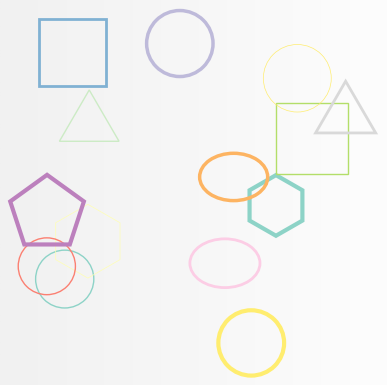[{"shape": "circle", "thickness": 1, "radius": 0.38, "center": [0.167, 0.275]}, {"shape": "hexagon", "thickness": 3, "radius": 0.39, "center": [0.712, 0.466]}, {"shape": "hexagon", "thickness": 0.5, "radius": 0.48, "center": [0.227, 0.374]}, {"shape": "circle", "thickness": 2.5, "radius": 0.43, "center": [0.464, 0.887]}, {"shape": "circle", "thickness": 1, "radius": 0.37, "center": [0.121, 0.308]}, {"shape": "square", "thickness": 2, "radius": 0.43, "center": [0.187, 0.865]}, {"shape": "oval", "thickness": 2.5, "radius": 0.44, "center": [0.603, 0.54]}, {"shape": "square", "thickness": 1, "radius": 0.47, "center": [0.806, 0.64]}, {"shape": "oval", "thickness": 2, "radius": 0.45, "center": [0.58, 0.316]}, {"shape": "triangle", "thickness": 2, "radius": 0.45, "center": [0.892, 0.699]}, {"shape": "pentagon", "thickness": 3, "radius": 0.5, "center": [0.121, 0.446]}, {"shape": "triangle", "thickness": 1, "radius": 0.44, "center": [0.23, 0.677]}, {"shape": "circle", "thickness": 0.5, "radius": 0.44, "center": [0.767, 0.797]}, {"shape": "circle", "thickness": 3, "radius": 0.42, "center": [0.648, 0.109]}]